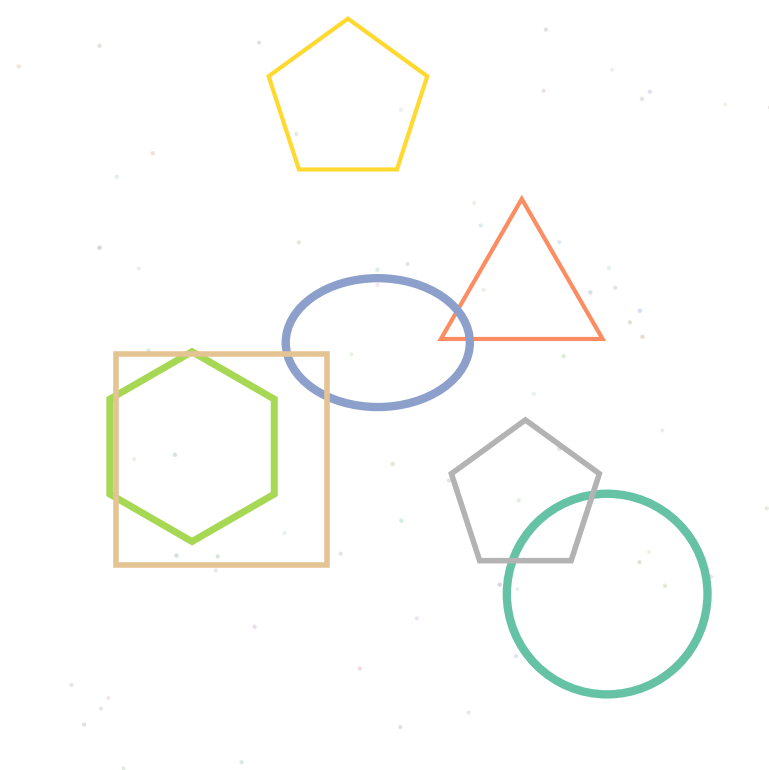[{"shape": "circle", "thickness": 3, "radius": 0.65, "center": [0.789, 0.228]}, {"shape": "triangle", "thickness": 1.5, "radius": 0.61, "center": [0.678, 0.62]}, {"shape": "oval", "thickness": 3, "radius": 0.6, "center": [0.491, 0.555]}, {"shape": "hexagon", "thickness": 2.5, "radius": 0.62, "center": [0.249, 0.42]}, {"shape": "pentagon", "thickness": 1.5, "radius": 0.54, "center": [0.452, 0.868]}, {"shape": "square", "thickness": 2, "radius": 0.69, "center": [0.288, 0.404]}, {"shape": "pentagon", "thickness": 2, "radius": 0.51, "center": [0.682, 0.354]}]